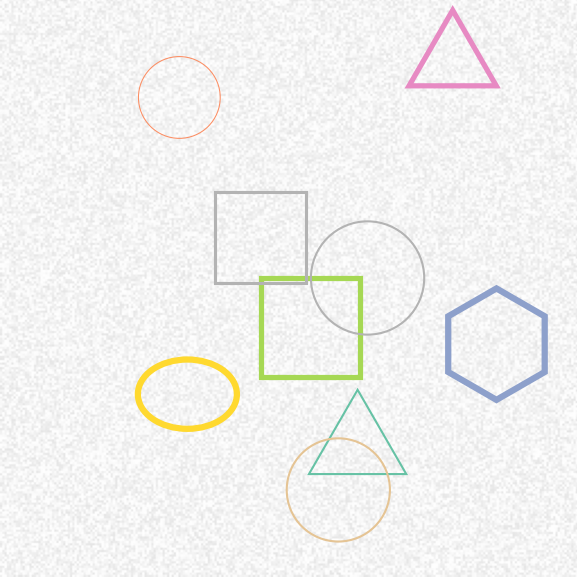[{"shape": "triangle", "thickness": 1, "radius": 0.49, "center": [0.619, 0.227]}, {"shape": "circle", "thickness": 0.5, "radius": 0.35, "center": [0.311, 0.83]}, {"shape": "hexagon", "thickness": 3, "radius": 0.48, "center": [0.86, 0.403]}, {"shape": "triangle", "thickness": 2.5, "radius": 0.44, "center": [0.784, 0.894]}, {"shape": "square", "thickness": 2.5, "radius": 0.43, "center": [0.537, 0.431]}, {"shape": "oval", "thickness": 3, "radius": 0.43, "center": [0.324, 0.317]}, {"shape": "circle", "thickness": 1, "radius": 0.45, "center": [0.586, 0.151]}, {"shape": "circle", "thickness": 1, "radius": 0.49, "center": [0.636, 0.518]}, {"shape": "square", "thickness": 1.5, "radius": 0.39, "center": [0.451, 0.588]}]